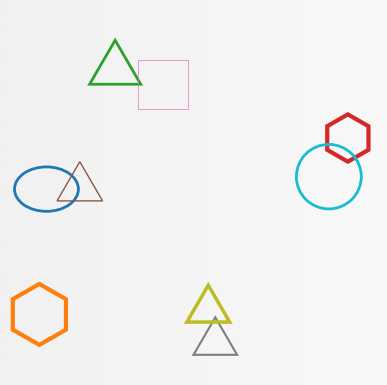[{"shape": "oval", "thickness": 2, "radius": 0.41, "center": [0.12, 0.509]}, {"shape": "hexagon", "thickness": 3, "radius": 0.4, "center": [0.102, 0.183]}, {"shape": "triangle", "thickness": 2, "radius": 0.38, "center": [0.297, 0.819]}, {"shape": "hexagon", "thickness": 3, "radius": 0.31, "center": [0.898, 0.641]}, {"shape": "triangle", "thickness": 1, "radius": 0.34, "center": [0.206, 0.512]}, {"shape": "square", "thickness": 0.5, "radius": 0.32, "center": [0.421, 0.781]}, {"shape": "triangle", "thickness": 1.5, "radius": 0.32, "center": [0.556, 0.111]}, {"shape": "triangle", "thickness": 2.5, "radius": 0.32, "center": [0.537, 0.195]}, {"shape": "circle", "thickness": 2, "radius": 0.42, "center": [0.849, 0.541]}]